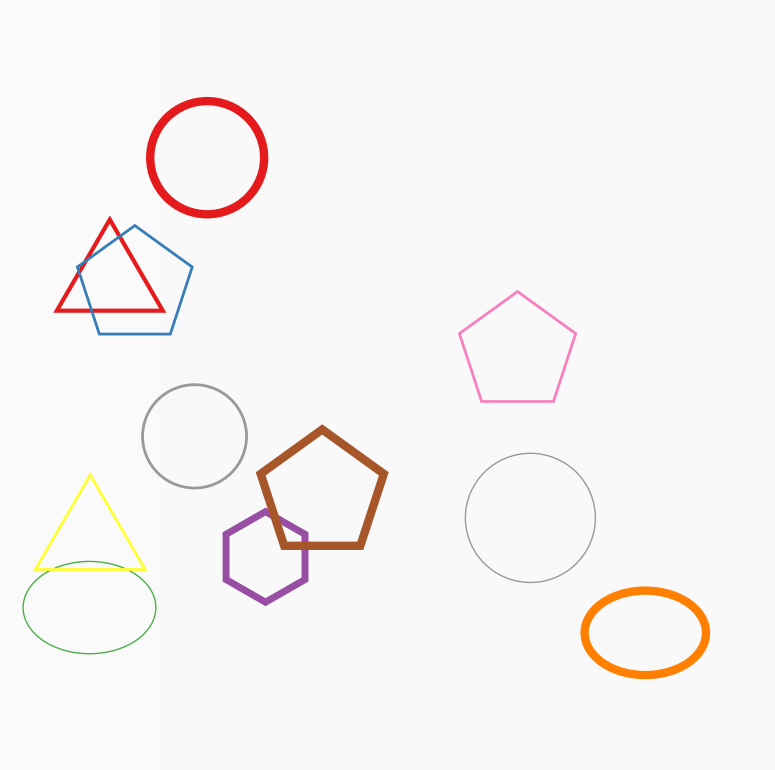[{"shape": "circle", "thickness": 3, "radius": 0.37, "center": [0.267, 0.795]}, {"shape": "triangle", "thickness": 1.5, "radius": 0.39, "center": [0.142, 0.636]}, {"shape": "pentagon", "thickness": 1, "radius": 0.39, "center": [0.174, 0.629]}, {"shape": "oval", "thickness": 0.5, "radius": 0.43, "center": [0.115, 0.211]}, {"shape": "hexagon", "thickness": 2.5, "radius": 0.29, "center": [0.343, 0.277]}, {"shape": "oval", "thickness": 3, "radius": 0.39, "center": [0.833, 0.178]}, {"shape": "triangle", "thickness": 1, "radius": 0.41, "center": [0.116, 0.301]}, {"shape": "pentagon", "thickness": 3, "radius": 0.42, "center": [0.416, 0.359]}, {"shape": "pentagon", "thickness": 1, "radius": 0.39, "center": [0.668, 0.542]}, {"shape": "circle", "thickness": 0.5, "radius": 0.42, "center": [0.684, 0.327]}, {"shape": "circle", "thickness": 1, "radius": 0.34, "center": [0.251, 0.433]}]